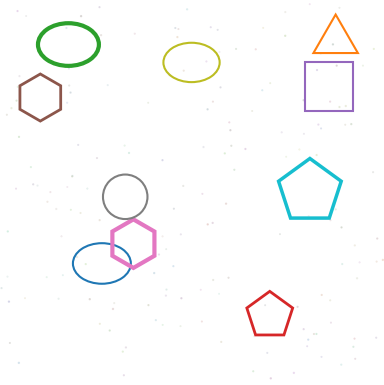[{"shape": "oval", "thickness": 1.5, "radius": 0.38, "center": [0.265, 0.316]}, {"shape": "triangle", "thickness": 1.5, "radius": 0.33, "center": [0.872, 0.896]}, {"shape": "oval", "thickness": 3, "radius": 0.4, "center": [0.178, 0.884]}, {"shape": "pentagon", "thickness": 2, "radius": 0.31, "center": [0.701, 0.181]}, {"shape": "square", "thickness": 1.5, "radius": 0.32, "center": [0.855, 0.776]}, {"shape": "hexagon", "thickness": 2, "radius": 0.31, "center": [0.105, 0.747]}, {"shape": "hexagon", "thickness": 3, "radius": 0.32, "center": [0.347, 0.367]}, {"shape": "circle", "thickness": 1.5, "radius": 0.29, "center": [0.325, 0.489]}, {"shape": "oval", "thickness": 1.5, "radius": 0.37, "center": [0.497, 0.838]}, {"shape": "pentagon", "thickness": 2.5, "radius": 0.43, "center": [0.805, 0.503]}]